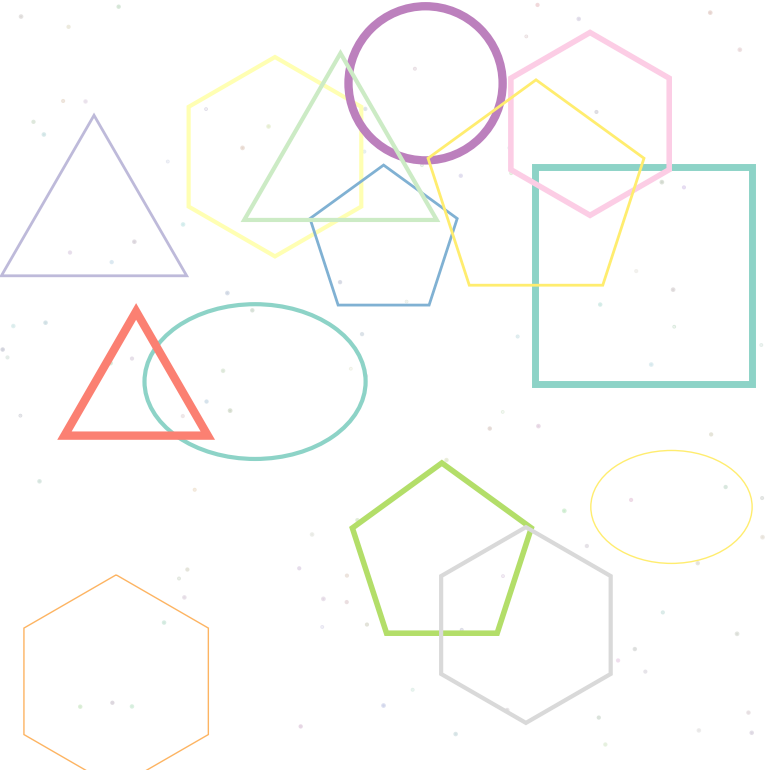[{"shape": "oval", "thickness": 1.5, "radius": 0.72, "center": [0.331, 0.504]}, {"shape": "square", "thickness": 2.5, "radius": 0.7, "center": [0.836, 0.642]}, {"shape": "hexagon", "thickness": 1.5, "radius": 0.65, "center": [0.357, 0.796]}, {"shape": "triangle", "thickness": 1, "radius": 0.69, "center": [0.122, 0.711]}, {"shape": "triangle", "thickness": 3, "radius": 0.54, "center": [0.177, 0.488]}, {"shape": "pentagon", "thickness": 1, "radius": 0.5, "center": [0.498, 0.685]}, {"shape": "hexagon", "thickness": 0.5, "radius": 0.69, "center": [0.151, 0.115]}, {"shape": "pentagon", "thickness": 2, "radius": 0.61, "center": [0.574, 0.277]}, {"shape": "hexagon", "thickness": 2, "radius": 0.59, "center": [0.766, 0.839]}, {"shape": "hexagon", "thickness": 1.5, "radius": 0.64, "center": [0.683, 0.188]}, {"shape": "circle", "thickness": 3, "radius": 0.5, "center": [0.553, 0.892]}, {"shape": "triangle", "thickness": 1.5, "radius": 0.72, "center": [0.442, 0.787]}, {"shape": "oval", "thickness": 0.5, "radius": 0.52, "center": [0.872, 0.342]}, {"shape": "pentagon", "thickness": 1, "radius": 0.74, "center": [0.696, 0.749]}]